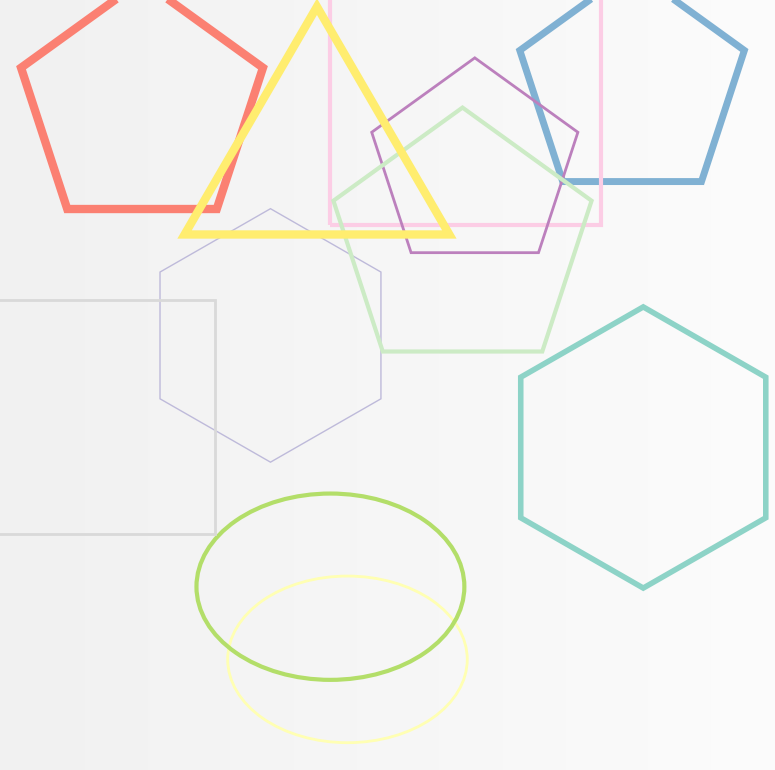[{"shape": "hexagon", "thickness": 2, "radius": 0.91, "center": [0.83, 0.419]}, {"shape": "oval", "thickness": 1, "radius": 0.77, "center": [0.448, 0.144]}, {"shape": "hexagon", "thickness": 0.5, "radius": 0.82, "center": [0.349, 0.564]}, {"shape": "pentagon", "thickness": 3, "radius": 0.82, "center": [0.183, 0.861]}, {"shape": "pentagon", "thickness": 2.5, "radius": 0.76, "center": [0.816, 0.887]}, {"shape": "oval", "thickness": 1.5, "radius": 0.86, "center": [0.426, 0.238]}, {"shape": "square", "thickness": 1.5, "radius": 0.87, "center": [0.601, 0.883]}, {"shape": "square", "thickness": 1, "radius": 0.76, "center": [0.126, 0.458]}, {"shape": "pentagon", "thickness": 1, "radius": 0.7, "center": [0.613, 0.785]}, {"shape": "pentagon", "thickness": 1.5, "radius": 0.88, "center": [0.597, 0.685]}, {"shape": "triangle", "thickness": 3, "radius": 0.99, "center": [0.409, 0.794]}]